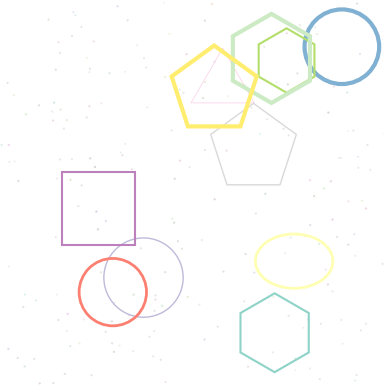[{"shape": "hexagon", "thickness": 1.5, "radius": 0.51, "center": [0.713, 0.136]}, {"shape": "oval", "thickness": 2, "radius": 0.5, "center": [0.764, 0.322]}, {"shape": "circle", "thickness": 1, "radius": 0.51, "center": [0.373, 0.279]}, {"shape": "circle", "thickness": 2, "radius": 0.44, "center": [0.293, 0.241]}, {"shape": "circle", "thickness": 3, "radius": 0.48, "center": [0.888, 0.879]}, {"shape": "hexagon", "thickness": 1.5, "radius": 0.42, "center": [0.744, 0.843]}, {"shape": "triangle", "thickness": 0.5, "radius": 0.47, "center": [0.578, 0.78]}, {"shape": "pentagon", "thickness": 1, "radius": 0.58, "center": [0.658, 0.615]}, {"shape": "square", "thickness": 1.5, "radius": 0.48, "center": [0.256, 0.459]}, {"shape": "hexagon", "thickness": 3, "radius": 0.58, "center": [0.705, 0.848]}, {"shape": "pentagon", "thickness": 3, "radius": 0.58, "center": [0.556, 0.766]}]